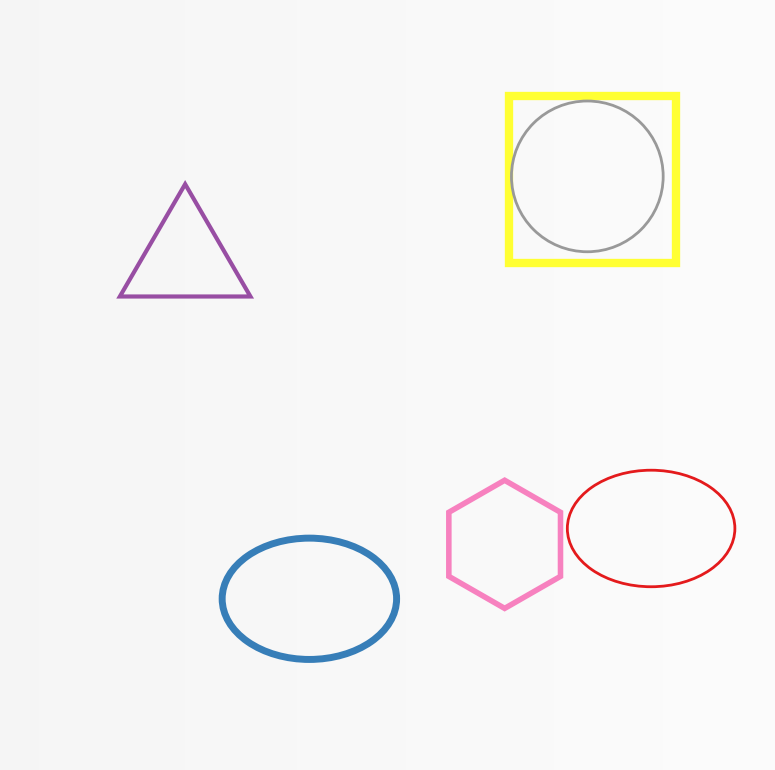[{"shape": "oval", "thickness": 1, "radius": 0.54, "center": [0.84, 0.314]}, {"shape": "oval", "thickness": 2.5, "radius": 0.56, "center": [0.399, 0.222]}, {"shape": "triangle", "thickness": 1.5, "radius": 0.49, "center": [0.239, 0.664]}, {"shape": "square", "thickness": 3, "radius": 0.54, "center": [0.765, 0.767]}, {"shape": "hexagon", "thickness": 2, "radius": 0.42, "center": [0.651, 0.293]}, {"shape": "circle", "thickness": 1, "radius": 0.49, "center": [0.758, 0.771]}]